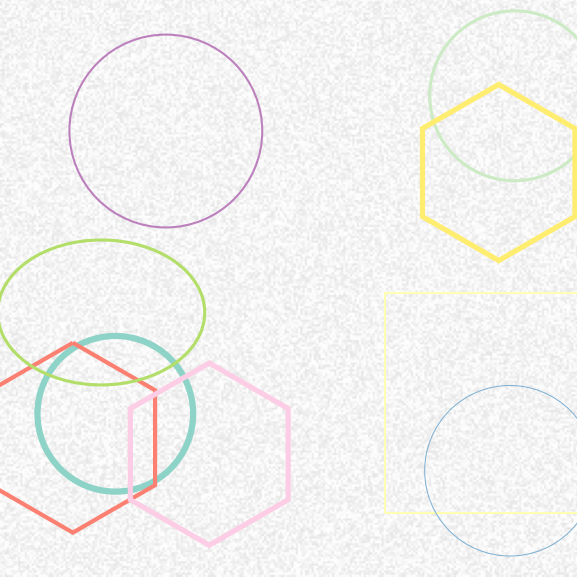[{"shape": "circle", "thickness": 3, "radius": 0.67, "center": [0.2, 0.283]}, {"shape": "square", "thickness": 1, "radius": 0.95, "center": [0.857, 0.302]}, {"shape": "hexagon", "thickness": 2, "radius": 0.82, "center": [0.126, 0.241]}, {"shape": "circle", "thickness": 0.5, "radius": 0.74, "center": [0.883, 0.184]}, {"shape": "oval", "thickness": 1.5, "radius": 0.9, "center": [0.175, 0.458]}, {"shape": "hexagon", "thickness": 2.5, "radius": 0.79, "center": [0.362, 0.213]}, {"shape": "circle", "thickness": 1, "radius": 0.83, "center": [0.287, 0.772]}, {"shape": "circle", "thickness": 1.5, "radius": 0.74, "center": [0.891, 0.833]}, {"shape": "hexagon", "thickness": 2.5, "radius": 0.76, "center": [0.864, 0.7]}]